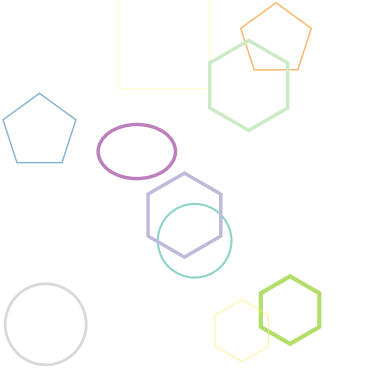[{"shape": "circle", "thickness": 1.5, "radius": 0.48, "center": [0.506, 0.375]}, {"shape": "square", "thickness": 0.5, "radius": 0.59, "center": [0.424, 0.889]}, {"shape": "hexagon", "thickness": 2.5, "radius": 0.55, "center": [0.479, 0.441]}, {"shape": "pentagon", "thickness": 1, "radius": 0.5, "center": [0.103, 0.658]}, {"shape": "pentagon", "thickness": 1, "radius": 0.48, "center": [0.717, 0.896]}, {"shape": "hexagon", "thickness": 3, "radius": 0.44, "center": [0.753, 0.195]}, {"shape": "circle", "thickness": 2, "radius": 0.53, "center": [0.119, 0.158]}, {"shape": "oval", "thickness": 2.5, "radius": 0.5, "center": [0.355, 0.606]}, {"shape": "hexagon", "thickness": 2.5, "radius": 0.58, "center": [0.646, 0.778]}, {"shape": "hexagon", "thickness": 0.5, "radius": 0.4, "center": [0.628, 0.141]}]